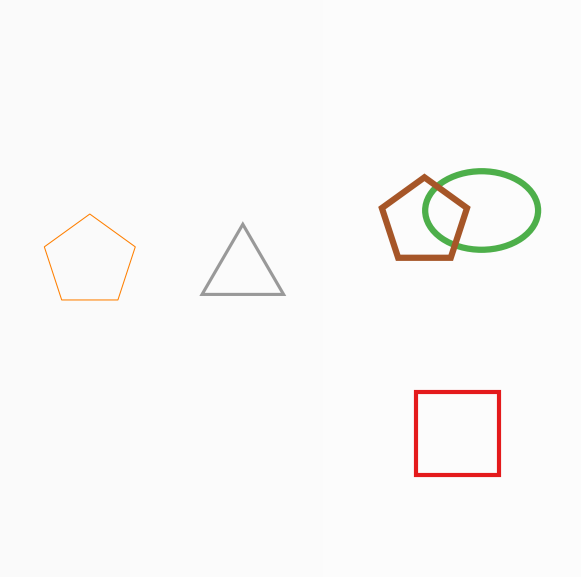[{"shape": "square", "thickness": 2, "radius": 0.36, "center": [0.787, 0.249]}, {"shape": "oval", "thickness": 3, "radius": 0.49, "center": [0.829, 0.635]}, {"shape": "pentagon", "thickness": 0.5, "radius": 0.41, "center": [0.155, 0.546]}, {"shape": "pentagon", "thickness": 3, "radius": 0.38, "center": [0.73, 0.615]}, {"shape": "triangle", "thickness": 1.5, "radius": 0.4, "center": [0.418, 0.53]}]